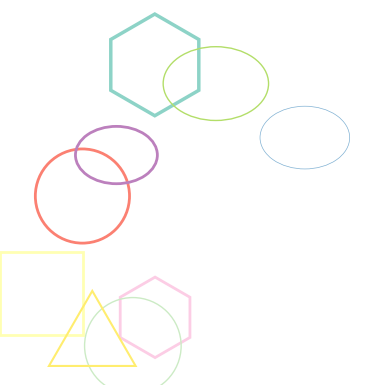[{"shape": "hexagon", "thickness": 2.5, "radius": 0.66, "center": [0.402, 0.831]}, {"shape": "square", "thickness": 2, "radius": 0.54, "center": [0.108, 0.238]}, {"shape": "circle", "thickness": 2, "radius": 0.61, "center": [0.214, 0.491]}, {"shape": "oval", "thickness": 0.5, "radius": 0.58, "center": [0.792, 0.643]}, {"shape": "oval", "thickness": 1, "radius": 0.68, "center": [0.561, 0.783]}, {"shape": "hexagon", "thickness": 2, "radius": 0.52, "center": [0.403, 0.176]}, {"shape": "oval", "thickness": 2, "radius": 0.53, "center": [0.302, 0.597]}, {"shape": "circle", "thickness": 1, "radius": 0.63, "center": [0.345, 0.102]}, {"shape": "triangle", "thickness": 1.5, "radius": 0.65, "center": [0.24, 0.114]}]